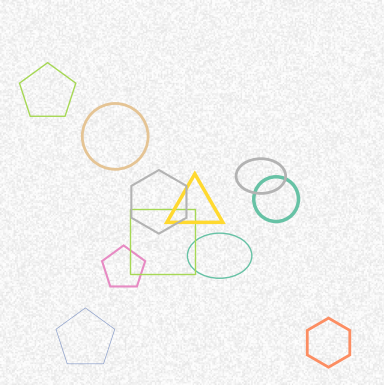[{"shape": "circle", "thickness": 2.5, "radius": 0.29, "center": [0.717, 0.483]}, {"shape": "oval", "thickness": 1, "radius": 0.42, "center": [0.57, 0.336]}, {"shape": "hexagon", "thickness": 2, "radius": 0.32, "center": [0.853, 0.11]}, {"shape": "pentagon", "thickness": 0.5, "radius": 0.4, "center": [0.222, 0.12]}, {"shape": "pentagon", "thickness": 1.5, "radius": 0.29, "center": [0.321, 0.304]}, {"shape": "square", "thickness": 1, "radius": 0.43, "center": [0.422, 0.373]}, {"shape": "pentagon", "thickness": 1, "radius": 0.38, "center": [0.124, 0.76]}, {"shape": "triangle", "thickness": 2.5, "radius": 0.42, "center": [0.506, 0.464]}, {"shape": "circle", "thickness": 2, "radius": 0.43, "center": [0.299, 0.646]}, {"shape": "oval", "thickness": 2, "radius": 0.32, "center": [0.678, 0.543]}, {"shape": "hexagon", "thickness": 1.5, "radius": 0.41, "center": [0.413, 0.476]}]